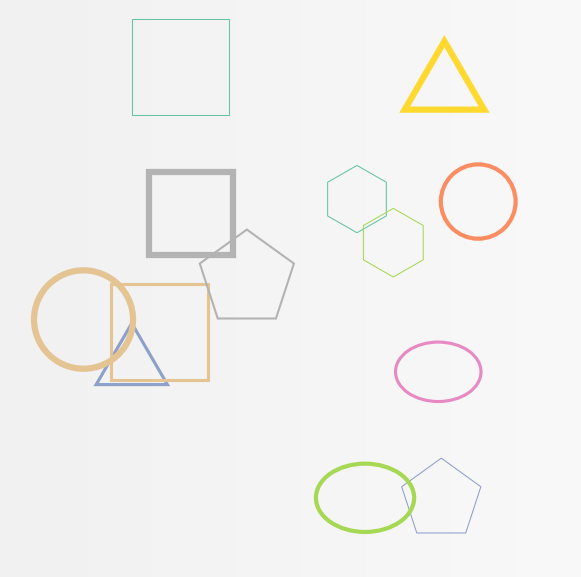[{"shape": "hexagon", "thickness": 0.5, "radius": 0.29, "center": [0.614, 0.654]}, {"shape": "square", "thickness": 0.5, "radius": 0.42, "center": [0.311, 0.882]}, {"shape": "circle", "thickness": 2, "radius": 0.32, "center": [0.823, 0.65]}, {"shape": "triangle", "thickness": 1.5, "radius": 0.35, "center": [0.227, 0.369]}, {"shape": "pentagon", "thickness": 0.5, "radius": 0.36, "center": [0.759, 0.134]}, {"shape": "oval", "thickness": 1.5, "radius": 0.37, "center": [0.754, 0.355]}, {"shape": "hexagon", "thickness": 0.5, "radius": 0.3, "center": [0.677, 0.579]}, {"shape": "oval", "thickness": 2, "radius": 0.42, "center": [0.628, 0.137]}, {"shape": "triangle", "thickness": 3, "radius": 0.39, "center": [0.765, 0.849]}, {"shape": "square", "thickness": 1.5, "radius": 0.42, "center": [0.274, 0.424]}, {"shape": "circle", "thickness": 3, "radius": 0.43, "center": [0.144, 0.446]}, {"shape": "square", "thickness": 3, "radius": 0.36, "center": [0.329, 0.629]}, {"shape": "pentagon", "thickness": 1, "radius": 0.43, "center": [0.425, 0.516]}]